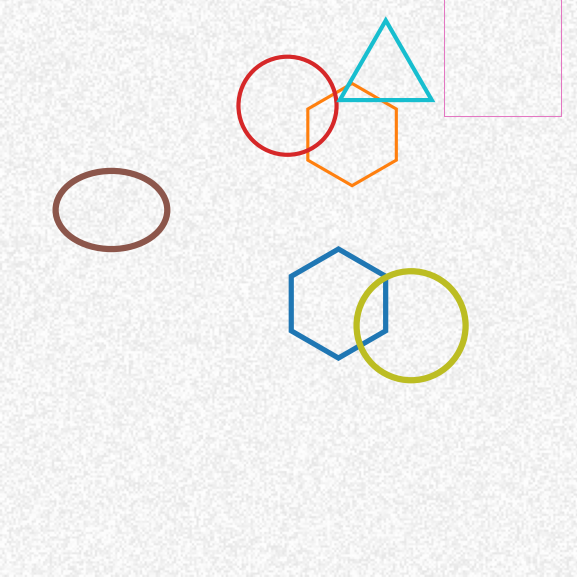[{"shape": "hexagon", "thickness": 2.5, "radius": 0.47, "center": [0.586, 0.474]}, {"shape": "hexagon", "thickness": 1.5, "radius": 0.44, "center": [0.61, 0.766]}, {"shape": "circle", "thickness": 2, "radius": 0.42, "center": [0.498, 0.816]}, {"shape": "oval", "thickness": 3, "radius": 0.48, "center": [0.193, 0.636]}, {"shape": "square", "thickness": 0.5, "radius": 0.51, "center": [0.871, 0.9]}, {"shape": "circle", "thickness": 3, "radius": 0.47, "center": [0.712, 0.435]}, {"shape": "triangle", "thickness": 2, "radius": 0.46, "center": [0.668, 0.872]}]